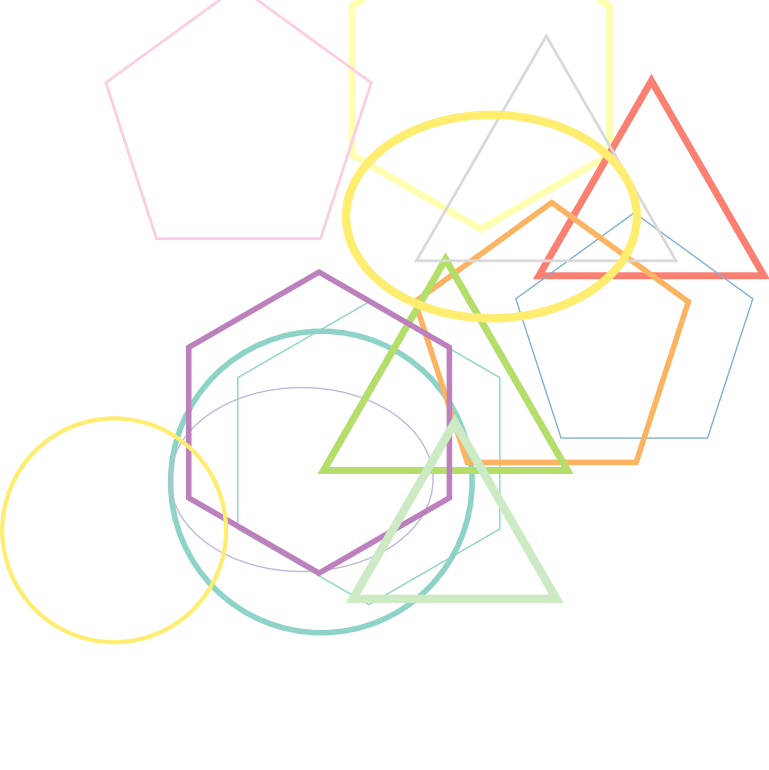[{"shape": "hexagon", "thickness": 0.5, "radius": 0.98, "center": [0.479, 0.411]}, {"shape": "circle", "thickness": 2, "radius": 0.98, "center": [0.417, 0.374]}, {"shape": "hexagon", "thickness": 2.5, "radius": 0.97, "center": [0.624, 0.896]}, {"shape": "oval", "thickness": 0.5, "radius": 0.85, "center": [0.392, 0.377]}, {"shape": "triangle", "thickness": 2.5, "radius": 0.84, "center": [0.846, 0.726]}, {"shape": "pentagon", "thickness": 0.5, "radius": 0.81, "center": [0.824, 0.562]}, {"shape": "pentagon", "thickness": 2, "radius": 0.93, "center": [0.717, 0.55]}, {"shape": "triangle", "thickness": 2.5, "radius": 0.91, "center": [0.579, 0.48]}, {"shape": "pentagon", "thickness": 1, "radius": 0.91, "center": [0.31, 0.837]}, {"shape": "triangle", "thickness": 1, "radius": 0.97, "center": [0.709, 0.759]}, {"shape": "hexagon", "thickness": 2, "radius": 0.98, "center": [0.414, 0.451]}, {"shape": "triangle", "thickness": 3, "radius": 0.76, "center": [0.59, 0.299]}, {"shape": "circle", "thickness": 1.5, "radius": 0.73, "center": [0.148, 0.311]}, {"shape": "oval", "thickness": 3, "radius": 0.94, "center": [0.638, 0.719]}]